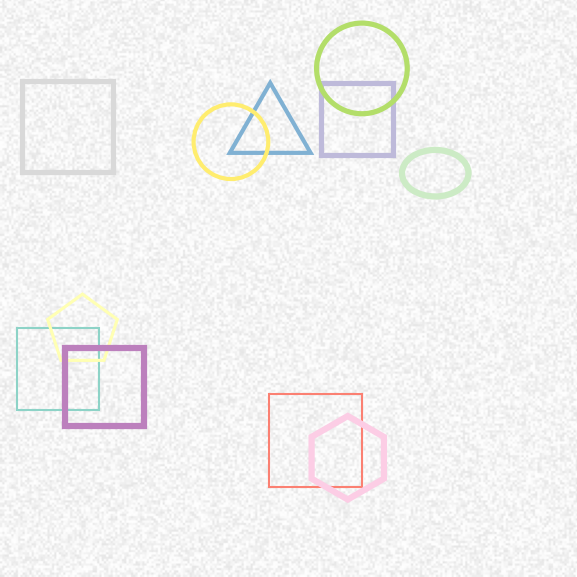[{"shape": "square", "thickness": 1, "radius": 0.35, "center": [0.1, 0.36]}, {"shape": "pentagon", "thickness": 1.5, "radius": 0.32, "center": [0.143, 0.426]}, {"shape": "square", "thickness": 2.5, "radius": 0.31, "center": [0.617, 0.793]}, {"shape": "square", "thickness": 1, "radius": 0.4, "center": [0.546, 0.237]}, {"shape": "triangle", "thickness": 2, "radius": 0.4, "center": [0.468, 0.775]}, {"shape": "circle", "thickness": 2.5, "radius": 0.39, "center": [0.627, 0.881]}, {"shape": "hexagon", "thickness": 3, "radius": 0.36, "center": [0.602, 0.206]}, {"shape": "square", "thickness": 2.5, "radius": 0.39, "center": [0.116, 0.78]}, {"shape": "square", "thickness": 3, "radius": 0.34, "center": [0.181, 0.329]}, {"shape": "oval", "thickness": 3, "radius": 0.29, "center": [0.754, 0.699]}, {"shape": "circle", "thickness": 2, "radius": 0.32, "center": [0.4, 0.754]}]